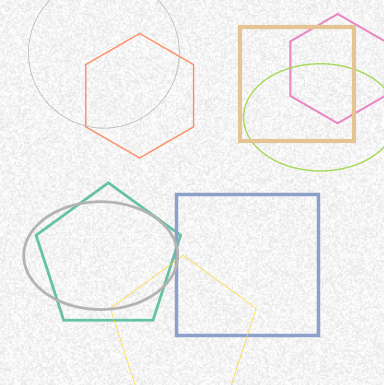[{"shape": "pentagon", "thickness": 2, "radius": 0.99, "center": [0.281, 0.328]}, {"shape": "hexagon", "thickness": 1, "radius": 0.81, "center": [0.363, 0.751]}, {"shape": "square", "thickness": 2.5, "radius": 0.92, "center": [0.642, 0.313]}, {"shape": "hexagon", "thickness": 1.5, "radius": 0.71, "center": [0.877, 0.822]}, {"shape": "oval", "thickness": 1, "radius": 0.99, "center": [0.832, 0.695]}, {"shape": "pentagon", "thickness": 0.5, "radius": 1.0, "center": [0.476, 0.137]}, {"shape": "square", "thickness": 3, "radius": 0.74, "center": [0.772, 0.782]}, {"shape": "oval", "thickness": 2, "radius": 1.0, "center": [0.262, 0.336]}, {"shape": "circle", "thickness": 0.5, "radius": 0.98, "center": [0.27, 0.863]}]